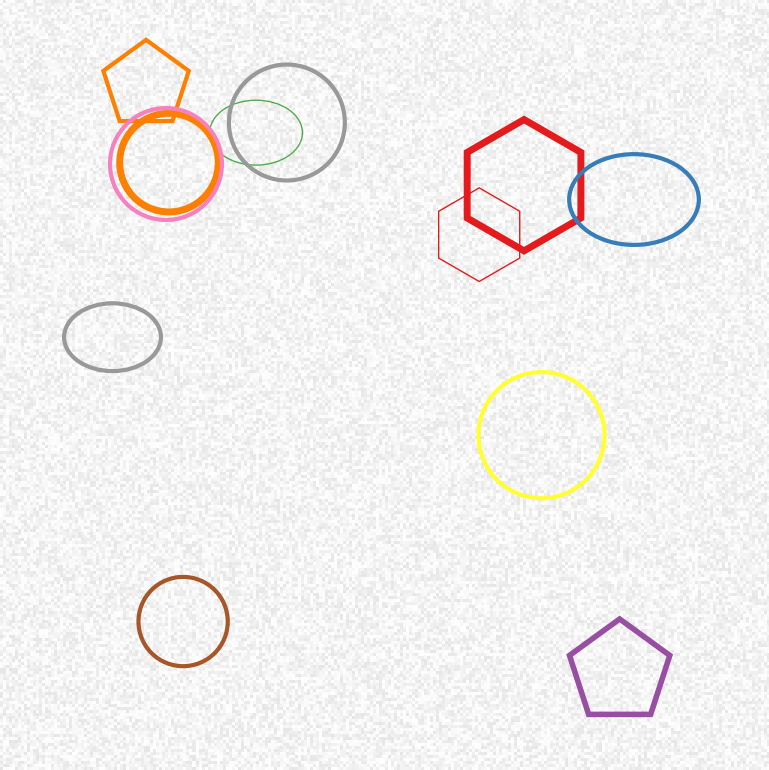[{"shape": "hexagon", "thickness": 2.5, "radius": 0.43, "center": [0.681, 0.759]}, {"shape": "hexagon", "thickness": 0.5, "radius": 0.3, "center": [0.622, 0.695]}, {"shape": "oval", "thickness": 1.5, "radius": 0.42, "center": [0.823, 0.741]}, {"shape": "oval", "thickness": 0.5, "radius": 0.3, "center": [0.333, 0.828]}, {"shape": "pentagon", "thickness": 2, "radius": 0.34, "center": [0.805, 0.128]}, {"shape": "pentagon", "thickness": 1.5, "radius": 0.29, "center": [0.19, 0.89]}, {"shape": "circle", "thickness": 2.5, "radius": 0.32, "center": [0.219, 0.789]}, {"shape": "circle", "thickness": 1.5, "radius": 0.41, "center": [0.703, 0.435]}, {"shape": "circle", "thickness": 1.5, "radius": 0.29, "center": [0.238, 0.193]}, {"shape": "circle", "thickness": 1.5, "radius": 0.36, "center": [0.216, 0.787]}, {"shape": "circle", "thickness": 1.5, "radius": 0.38, "center": [0.373, 0.841]}, {"shape": "oval", "thickness": 1.5, "radius": 0.31, "center": [0.146, 0.562]}]